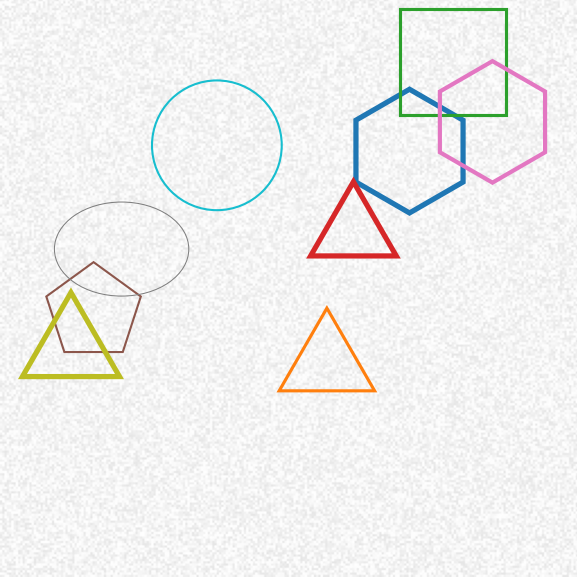[{"shape": "hexagon", "thickness": 2.5, "radius": 0.54, "center": [0.709, 0.737]}, {"shape": "triangle", "thickness": 1.5, "radius": 0.48, "center": [0.566, 0.37]}, {"shape": "square", "thickness": 1.5, "radius": 0.46, "center": [0.784, 0.892]}, {"shape": "triangle", "thickness": 2.5, "radius": 0.43, "center": [0.612, 0.599]}, {"shape": "pentagon", "thickness": 1, "radius": 0.43, "center": [0.162, 0.459]}, {"shape": "hexagon", "thickness": 2, "radius": 0.53, "center": [0.853, 0.788]}, {"shape": "oval", "thickness": 0.5, "radius": 0.58, "center": [0.211, 0.568]}, {"shape": "triangle", "thickness": 2.5, "radius": 0.49, "center": [0.123, 0.396]}, {"shape": "circle", "thickness": 1, "radius": 0.56, "center": [0.376, 0.748]}]